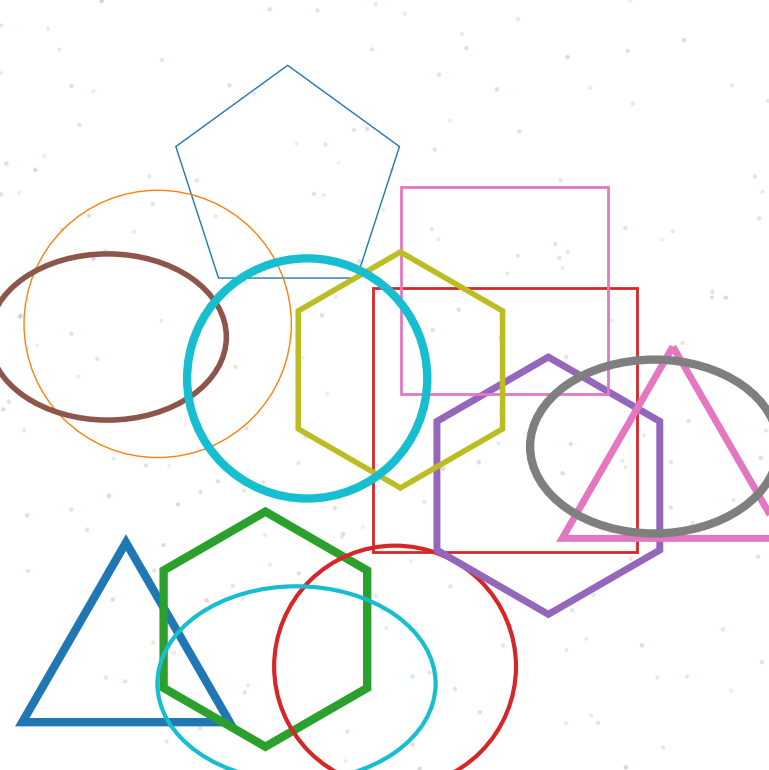[{"shape": "triangle", "thickness": 3, "radius": 0.78, "center": [0.164, 0.14]}, {"shape": "pentagon", "thickness": 0.5, "radius": 0.76, "center": [0.374, 0.762]}, {"shape": "circle", "thickness": 0.5, "radius": 0.87, "center": [0.205, 0.579]}, {"shape": "hexagon", "thickness": 3, "radius": 0.76, "center": [0.345, 0.183]}, {"shape": "circle", "thickness": 1.5, "radius": 0.79, "center": [0.513, 0.134]}, {"shape": "square", "thickness": 1, "radius": 0.86, "center": [0.656, 0.454]}, {"shape": "hexagon", "thickness": 2.5, "radius": 0.84, "center": [0.712, 0.369]}, {"shape": "oval", "thickness": 2, "radius": 0.77, "center": [0.14, 0.562]}, {"shape": "square", "thickness": 1, "radius": 0.67, "center": [0.655, 0.623]}, {"shape": "triangle", "thickness": 2.5, "radius": 0.83, "center": [0.874, 0.384]}, {"shape": "oval", "thickness": 3, "radius": 0.81, "center": [0.85, 0.42]}, {"shape": "hexagon", "thickness": 2, "radius": 0.77, "center": [0.52, 0.52]}, {"shape": "circle", "thickness": 3, "radius": 0.78, "center": [0.399, 0.509]}, {"shape": "oval", "thickness": 1.5, "radius": 0.9, "center": [0.385, 0.112]}]